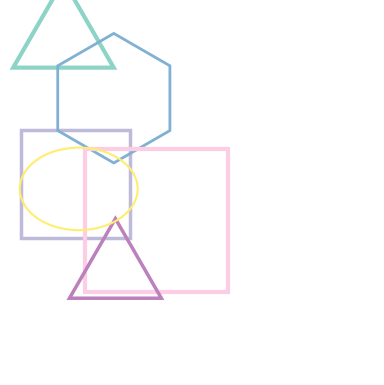[{"shape": "triangle", "thickness": 3, "radius": 0.75, "center": [0.165, 0.9]}, {"shape": "square", "thickness": 2.5, "radius": 0.7, "center": [0.196, 0.521]}, {"shape": "hexagon", "thickness": 2, "radius": 0.84, "center": [0.296, 0.745]}, {"shape": "square", "thickness": 3, "radius": 0.93, "center": [0.406, 0.428]}, {"shape": "triangle", "thickness": 2.5, "radius": 0.69, "center": [0.3, 0.294]}, {"shape": "oval", "thickness": 1.5, "radius": 0.77, "center": [0.205, 0.509]}]